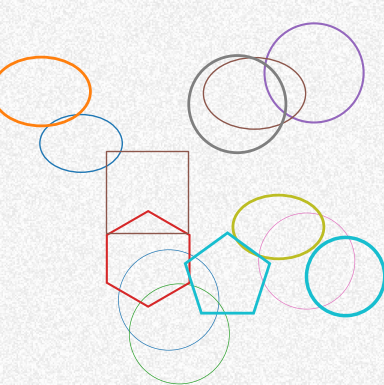[{"shape": "circle", "thickness": 0.5, "radius": 0.65, "center": [0.438, 0.221]}, {"shape": "oval", "thickness": 1, "radius": 0.54, "center": [0.211, 0.627]}, {"shape": "oval", "thickness": 2, "radius": 0.64, "center": [0.107, 0.762]}, {"shape": "circle", "thickness": 0.5, "radius": 0.65, "center": [0.466, 0.133]}, {"shape": "hexagon", "thickness": 1.5, "radius": 0.62, "center": [0.385, 0.328]}, {"shape": "circle", "thickness": 1.5, "radius": 0.64, "center": [0.816, 0.811]}, {"shape": "oval", "thickness": 1, "radius": 0.66, "center": [0.661, 0.757]}, {"shape": "square", "thickness": 1, "radius": 0.53, "center": [0.382, 0.501]}, {"shape": "circle", "thickness": 0.5, "radius": 0.62, "center": [0.797, 0.322]}, {"shape": "circle", "thickness": 2, "radius": 0.63, "center": [0.616, 0.73]}, {"shape": "oval", "thickness": 2, "radius": 0.59, "center": [0.723, 0.41]}, {"shape": "pentagon", "thickness": 2, "radius": 0.58, "center": [0.591, 0.28]}, {"shape": "circle", "thickness": 2.5, "radius": 0.51, "center": [0.898, 0.282]}]